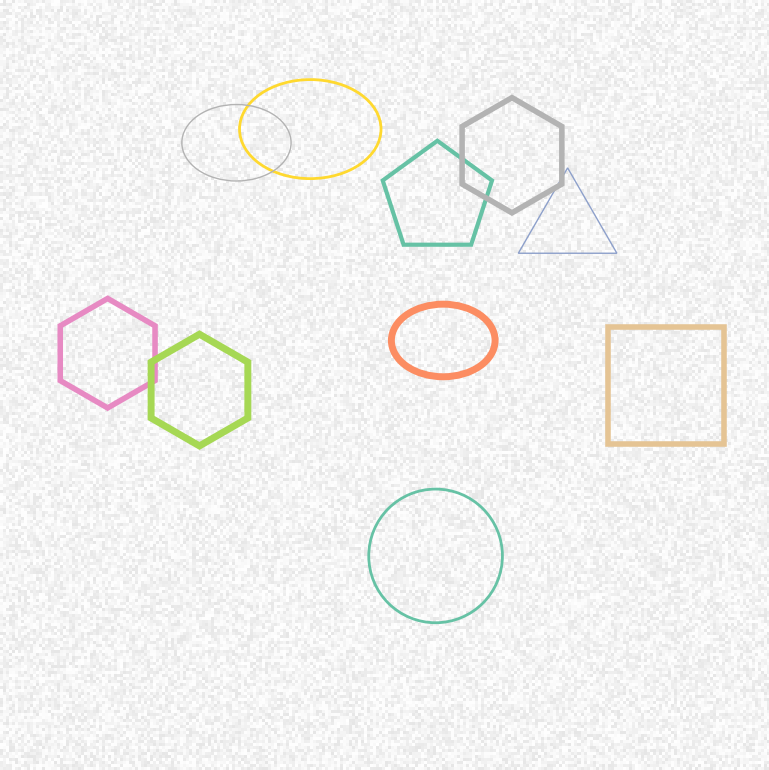[{"shape": "circle", "thickness": 1, "radius": 0.43, "center": [0.566, 0.278]}, {"shape": "pentagon", "thickness": 1.5, "radius": 0.37, "center": [0.568, 0.743]}, {"shape": "oval", "thickness": 2.5, "radius": 0.34, "center": [0.576, 0.558]}, {"shape": "triangle", "thickness": 0.5, "radius": 0.37, "center": [0.737, 0.708]}, {"shape": "hexagon", "thickness": 2, "radius": 0.36, "center": [0.14, 0.541]}, {"shape": "hexagon", "thickness": 2.5, "radius": 0.36, "center": [0.259, 0.493]}, {"shape": "oval", "thickness": 1, "radius": 0.46, "center": [0.403, 0.832]}, {"shape": "square", "thickness": 2, "radius": 0.38, "center": [0.865, 0.499]}, {"shape": "hexagon", "thickness": 2, "radius": 0.37, "center": [0.665, 0.798]}, {"shape": "oval", "thickness": 0.5, "radius": 0.35, "center": [0.307, 0.815]}]